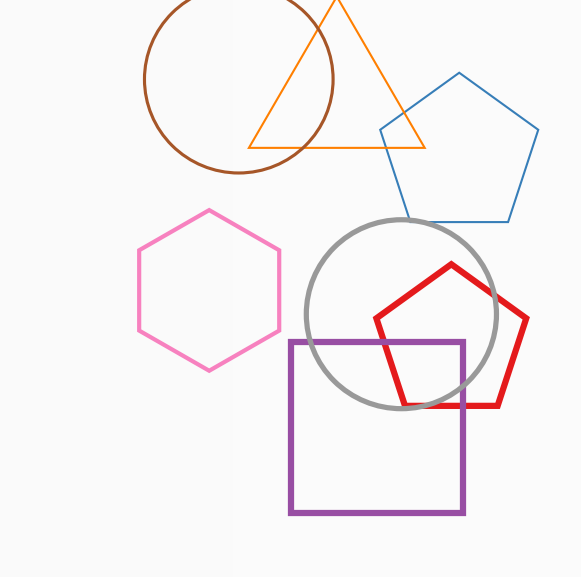[{"shape": "pentagon", "thickness": 3, "radius": 0.68, "center": [0.776, 0.406]}, {"shape": "pentagon", "thickness": 1, "radius": 0.71, "center": [0.79, 0.73]}, {"shape": "square", "thickness": 3, "radius": 0.74, "center": [0.648, 0.258]}, {"shape": "triangle", "thickness": 1, "radius": 0.87, "center": [0.579, 0.83]}, {"shape": "circle", "thickness": 1.5, "radius": 0.81, "center": [0.411, 0.862]}, {"shape": "hexagon", "thickness": 2, "radius": 0.7, "center": [0.36, 0.496]}, {"shape": "circle", "thickness": 2.5, "radius": 0.82, "center": [0.691, 0.455]}]